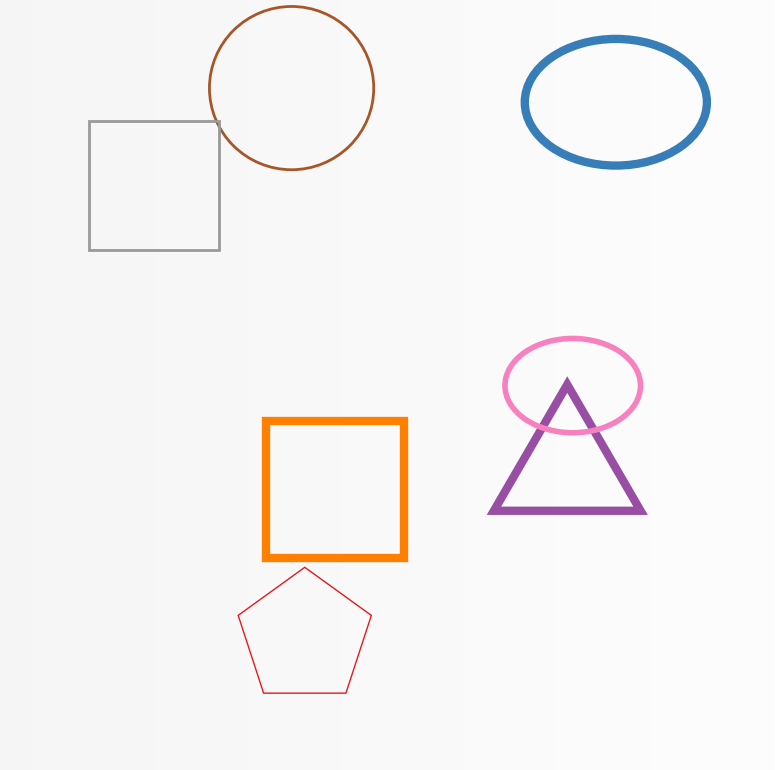[{"shape": "pentagon", "thickness": 0.5, "radius": 0.45, "center": [0.393, 0.173]}, {"shape": "oval", "thickness": 3, "radius": 0.59, "center": [0.795, 0.867]}, {"shape": "triangle", "thickness": 3, "radius": 0.55, "center": [0.732, 0.391]}, {"shape": "square", "thickness": 3, "radius": 0.44, "center": [0.432, 0.365]}, {"shape": "circle", "thickness": 1, "radius": 0.53, "center": [0.376, 0.886]}, {"shape": "oval", "thickness": 2, "radius": 0.44, "center": [0.739, 0.499]}, {"shape": "square", "thickness": 1, "radius": 0.42, "center": [0.199, 0.759]}]